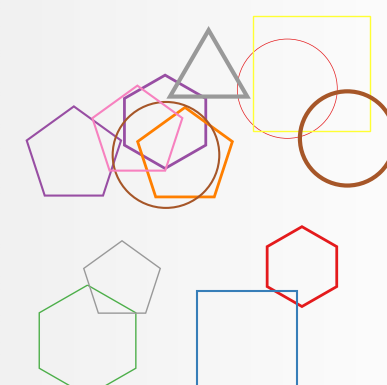[{"shape": "circle", "thickness": 0.5, "radius": 0.64, "center": [0.741, 0.77]}, {"shape": "hexagon", "thickness": 2, "radius": 0.52, "center": [0.779, 0.308]}, {"shape": "square", "thickness": 1.5, "radius": 0.64, "center": [0.637, 0.116]}, {"shape": "hexagon", "thickness": 1, "radius": 0.72, "center": [0.226, 0.115]}, {"shape": "pentagon", "thickness": 1.5, "radius": 0.64, "center": [0.191, 0.596]}, {"shape": "hexagon", "thickness": 2, "radius": 0.61, "center": [0.426, 0.684]}, {"shape": "pentagon", "thickness": 2, "radius": 0.64, "center": [0.477, 0.593]}, {"shape": "square", "thickness": 1, "radius": 0.75, "center": [0.804, 0.81]}, {"shape": "circle", "thickness": 3, "radius": 0.61, "center": [0.896, 0.64]}, {"shape": "circle", "thickness": 1.5, "radius": 0.69, "center": [0.428, 0.598]}, {"shape": "pentagon", "thickness": 1.5, "radius": 0.61, "center": [0.355, 0.656]}, {"shape": "pentagon", "thickness": 1, "radius": 0.52, "center": [0.315, 0.271]}, {"shape": "triangle", "thickness": 3, "radius": 0.58, "center": [0.538, 0.807]}]